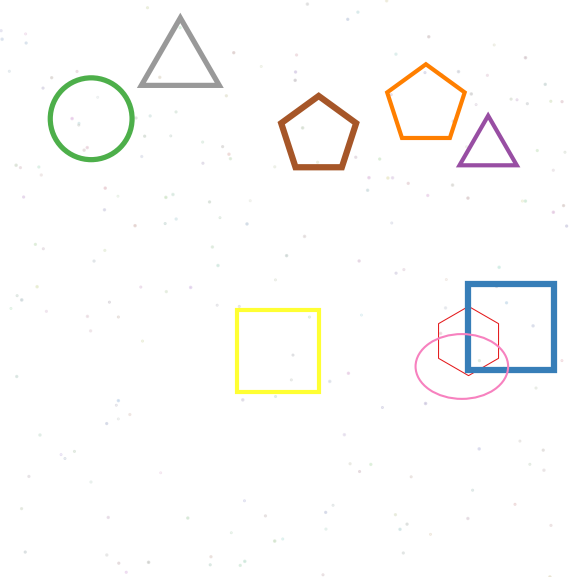[{"shape": "hexagon", "thickness": 0.5, "radius": 0.3, "center": [0.811, 0.409]}, {"shape": "square", "thickness": 3, "radius": 0.37, "center": [0.886, 0.432]}, {"shape": "circle", "thickness": 2.5, "radius": 0.35, "center": [0.158, 0.794]}, {"shape": "triangle", "thickness": 2, "radius": 0.29, "center": [0.845, 0.742]}, {"shape": "pentagon", "thickness": 2, "radius": 0.35, "center": [0.738, 0.817]}, {"shape": "square", "thickness": 2, "radius": 0.36, "center": [0.481, 0.392]}, {"shape": "pentagon", "thickness": 3, "radius": 0.34, "center": [0.552, 0.765]}, {"shape": "oval", "thickness": 1, "radius": 0.4, "center": [0.8, 0.365]}, {"shape": "triangle", "thickness": 2.5, "radius": 0.39, "center": [0.312, 0.89]}]